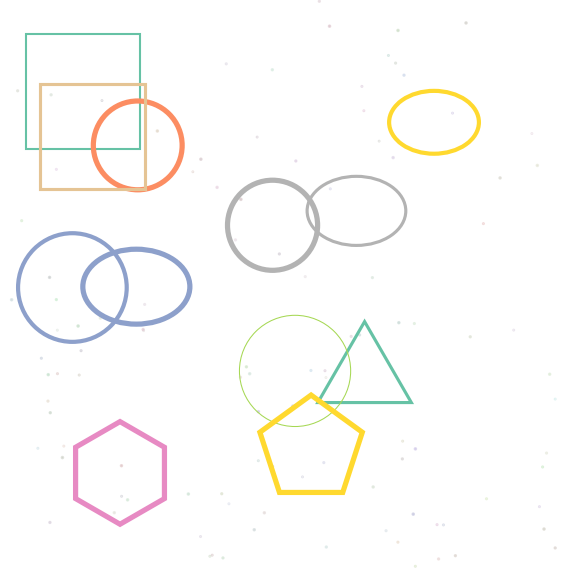[{"shape": "triangle", "thickness": 1.5, "radius": 0.47, "center": [0.631, 0.349]}, {"shape": "square", "thickness": 1, "radius": 0.49, "center": [0.144, 0.841]}, {"shape": "circle", "thickness": 2.5, "radius": 0.38, "center": [0.239, 0.747]}, {"shape": "oval", "thickness": 2.5, "radius": 0.46, "center": [0.236, 0.503]}, {"shape": "circle", "thickness": 2, "radius": 0.47, "center": [0.125, 0.501]}, {"shape": "hexagon", "thickness": 2.5, "radius": 0.44, "center": [0.208, 0.18]}, {"shape": "circle", "thickness": 0.5, "radius": 0.48, "center": [0.511, 0.357]}, {"shape": "pentagon", "thickness": 2.5, "radius": 0.47, "center": [0.539, 0.222]}, {"shape": "oval", "thickness": 2, "radius": 0.39, "center": [0.752, 0.787]}, {"shape": "square", "thickness": 1.5, "radius": 0.45, "center": [0.161, 0.764]}, {"shape": "circle", "thickness": 2.5, "radius": 0.39, "center": [0.472, 0.609]}, {"shape": "oval", "thickness": 1.5, "radius": 0.43, "center": [0.617, 0.634]}]